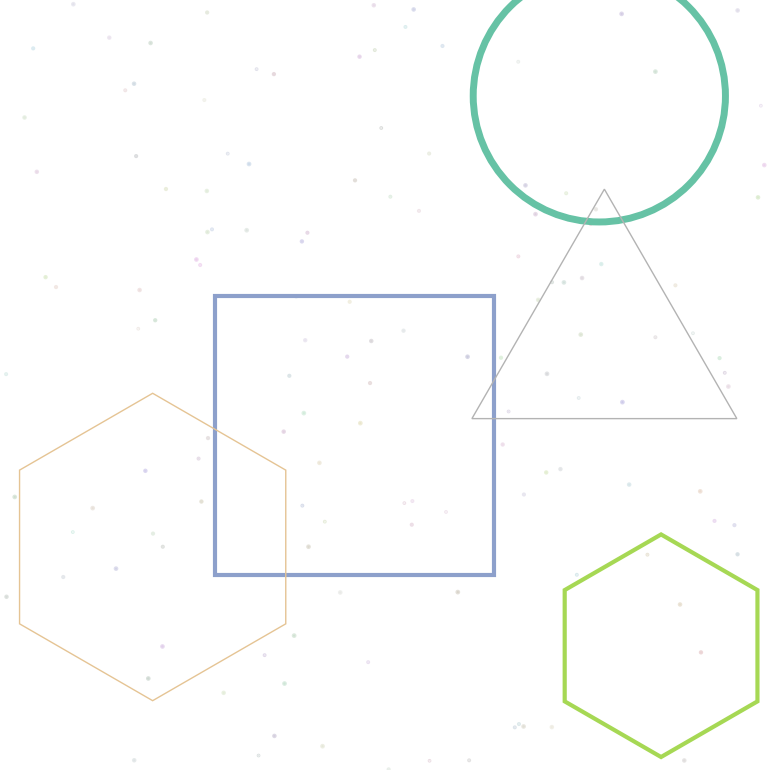[{"shape": "circle", "thickness": 2.5, "radius": 0.82, "center": [0.778, 0.876]}, {"shape": "square", "thickness": 1.5, "radius": 0.91, "center": [0.461, 0.434]}, {"shape": "hexagon", "thickness": 1.5, "radius": 0.72, "center": [0.859, 0.161]}, {"shape": "hexagon", "thickness": 0.5, "radius": 1.0, "center": [0.198, 0.29]}, {"shape": "triangle", "thickness": 0.5, "radius": 0.99, "center": [0.785, 0.556]}]